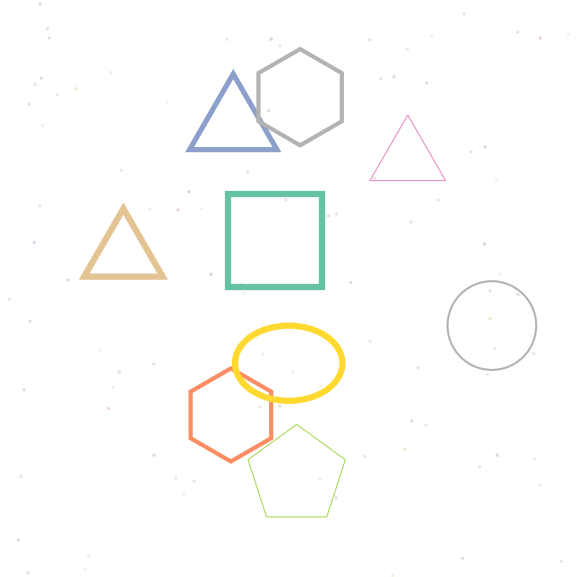[{"shape": "square", "thickness": 3, "radius": 0.4, "center": [0.476, 0.583]}, {"shape": "hexagon", "thickness": 2, "radius": 0.4, "center": [0.4, 0.281]}, {"shape": "triangle", "thickness": 2.5, "radius": 0.44, "center": [0.404, 0.784]}, {"shape": "triangle", "thickness": 0.5, "radius": 0.38, "center": [0.706, 0.724]}, {"shape": "pentagon", "thickness": 0.5, "radius": 0.44, "center": [0.514, 0.176]}, {"shape": "oval", "thickness": 3, "radius": 0.47, "center": [0.5, 0.37]}, {"shape": "triangle", "thickness": 3, "radius": 0.39, "center": [0.214, 0.559]}, {"shape": "hexagon", "thickness": 2, "radius": 0.42, "center": [0.52, 0.831]}, {"shape": "circle", "thickness": 1, "radius": 0.38, "center": [0.852, 0.435]}]